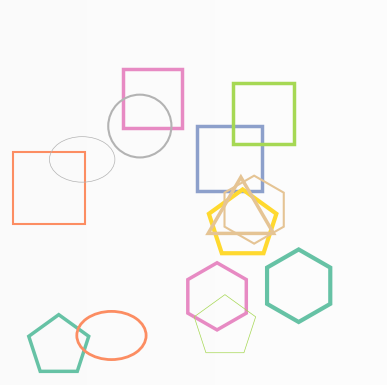[{"shape": "hexagon", "thickness": 3, "radius": 0.47, "center": [0.771, 0.258]}, {"shape": "pentagon", "thickness": 2.5, "radius": 0.41, "center": [0.152, 0.101]}, {"shape": "oval", "thickness": 2, "radius": 0.45, "center": [0.288, 0.129]}, {"shape": "square", "thickness": 1.5, "radius": 0.47, "center": [0.127, 0.511]}, {"shape": "square", "thickness": 2.5, "radius": 0.42, "center": [0.592, 0.589]}, {"shape": "square", "thickness": 2.5, "radius": 0.38, "center": [0.393, 0.744]}, {"shape": "hexagon", "thickness": 2.5, "radius": 0.44, "center": [0.56, 0.23]}, {"shape": "pentagon", "thickness": 0.5, "radius": 0.42, "center": [0.58, 0.151]}, {"shape": "square", "thickness": 2.5, "radius": 0.4, "center": [0.68, 0.705]}, {"shape": "pentagon", "thickness": 3, "radius": 0.46, "center": [0.626, 0.416]}, {"shape": "triangle", "thickness": 2.5, "radius": 0.49, "center": [0.622, 0.442]}, {"shape": "hexagon", "thickness": 1.5, "radius": 0.44, "center": [0.656, 0.455]}, {"shape": "circle", "thickness": 1.5, "radius": 0.41, "center": [0.361, 0.673]}, {"shape": "oval", "thickness": 0.5, "radius": 0.42, "center": [0.212, 0.586]}]